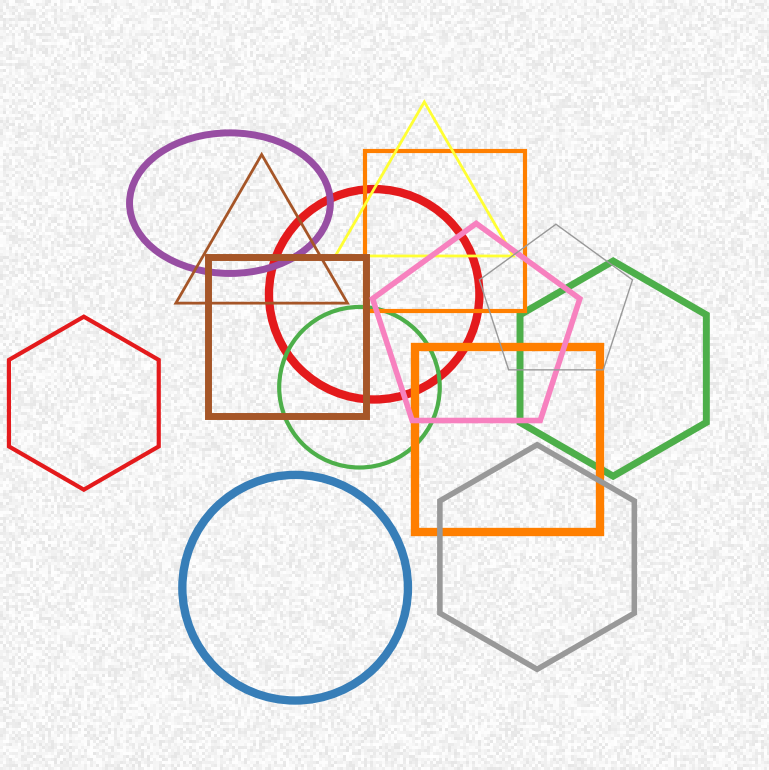[{"shape": "circle", "thickness": 3, "radius": 0.68, "center": [0.486, 0.618]}, {"shape": "hexagon", "thickness": 1.5, "radius": 0.56, "center": [0.109, 0.476]}, {"shape": "circle", "thickness": 3, "radius": 0.73, "center": [0.383, 0.237]}, {"shape": "circle", "thickness": 1.5, "radius": 0.52, "center": [0.467, 0.497]}, {"shape": "hexagon", "thickness": 2.5, "radius": 0.7, "center": [0.796, 0.521]}, {"shape": "oval", "thickness": 2.5, "radius": 0.65, "center": [0.299, 0.736]}, {"shape": "square", "thickness": 3, "radius": 0.6, "center": [0.659, 0.429]}, {"shape": "square", "thickness": 1.5, "radius": 0.52, "center": [0.578, 0.7]}, {"shape": "triangle", "thickness": 1, "radius": 0.67, "center": [0.551, 0.734]}, {"shape": "triangle", "thickness": 1, "radius": 0.64, "center": [0.34, 0.671]}, {"shape": "square", "thickness": 2.5, "radius": 0.51, "center": [0.373, 0.563]}, {"shape": "pentagon", "thickness": 2, "radius": 0.71, "center": [0.618, 0.568]}, {"shape": "pentagon", "thickness": 0.5, "radius": 0.52, "center": [0.722, 0.604]}, {"shape": "hexagon", "thickness": 2, "radius": 0.73, "center": [0.698, 0.277]}]